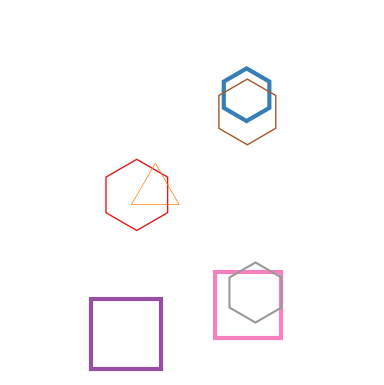[{"shape": "hexagon", "thickness": 1, "radius": 0.46, "center": [0.355, 0.494]}, {"shape": "hexagon", "thickness": 3, "radius": 0.34, "center": [0.64, 0.754]}, {"shape": "square", "thickness": 3, "radius": 0.46, "center": [0.328, 0.132]}, {"shape": "triangle", "thickness": 0.5, "radius": 0.36, "center": [0.403, 0.504]}, {"shape": "hexagon", "thickness": 1, "radius": 0.43, "center": [0.642, 0.709]}, {"shape": "square", "thickness": 3, "radius": 0.43, "center": [0.643, 0.208]}, {"shape": "hexagon", "thickness": 1.5, "radius": 0.39, "center": [0.664, 0.24]}]